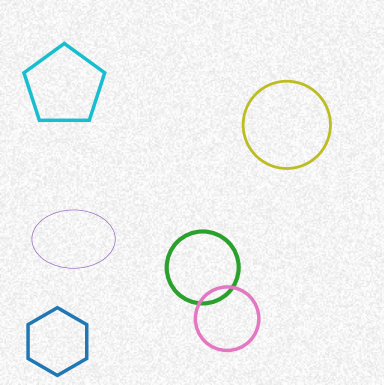[{"shape": "hexagon", "thickness": 2.5, "radius": 0.44, "center": [0.149, 0.113]}, {"shape": "circle", "thickness": 3, "radius": 0.47, "center": [0.526, 0.305]}, {"shape": "oval", "thickness": 0.5, "radius": 0.54, "center": [0.191, 0.379]}, {"shape": "circle", "thickness": 2.5, "radius": 0.41, "center": [0.59, 0.172]}, {"shape": "circle", "thickness": 2, "radius": 0.57, "center": [0.745, 0.676]}, {"shape": "pentagon", "thickness": 2.5, "radius": 0.55, "center": [0.167, 0.777]}]